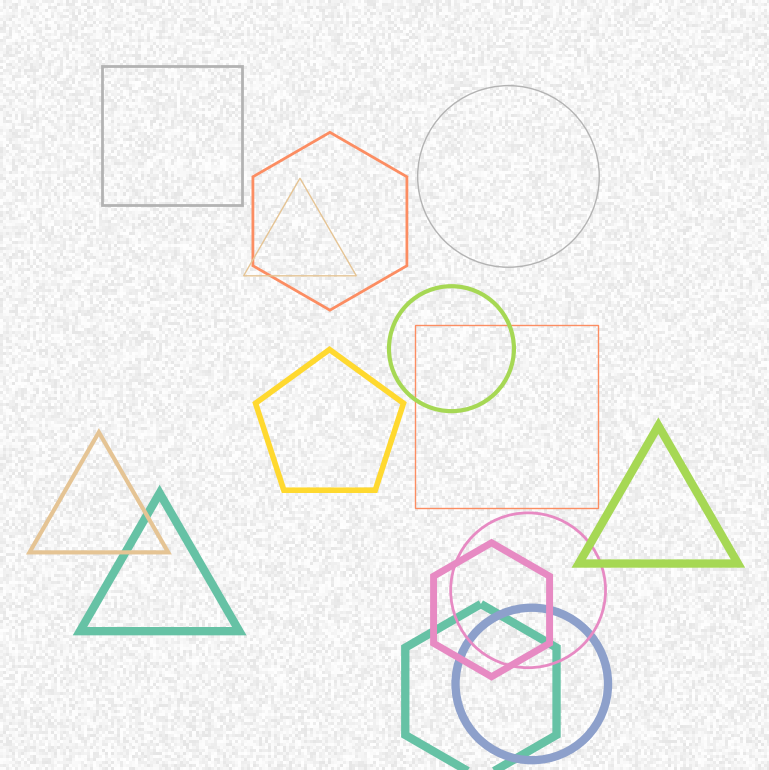[{"shape": "hexagon", "thickness": 3, "radius": 0.57, "center": [0.625, 0.102]}, {"shape": "triangle", "thickness": 3, "radius": 0.6, "center": [0.207, 0.24]}, {"shape": "hexagon", "thickness": 1, "radius": 0.58, "center": [0.428, 0.713]}, {"shape": "square", "thickness": 0.5, "radius": 0.59, "center": [0.658, 0.459]}, {"shape": "circle", "thickness": 3, "radius": 0.5, "center": [0.691, 0.112]}, {"shape": "hexagon", "thickness": 2.5, "radius": 0.43, "center": [0.638, 0.208]}, {"shape": "circle", "thickness": 1, "radius": 0.5, "center": [0.686, 0.233]}, {"shape": "circle", "thickness": 1.5, "radius": 0.41, "center": [0.586, 0.547]}, {"shape": "triangle", "thickness": 3, "radius": 0.6, "center": [0.855, 0.328]}, {"shape": "pentagon", "thickness": 2, "radius": 0.51, "center": [0.428, 0.445]}, {"shape": "triangle", "thickness": 1.5, "radius": 0.52, "center": [0.128, 0.335]}, {"shape": "triangle", "thickness": 0.5, "radius": 0.42, "center": [0.39, 0.684]}, {"shape": "circle", "thickness": 0.5, "radius": 0.59, "center": [0.66, 0.771]}, {"shape": "square", "thickness": 1, "radius": 0.45, "center": [0.223, 0.824]}]